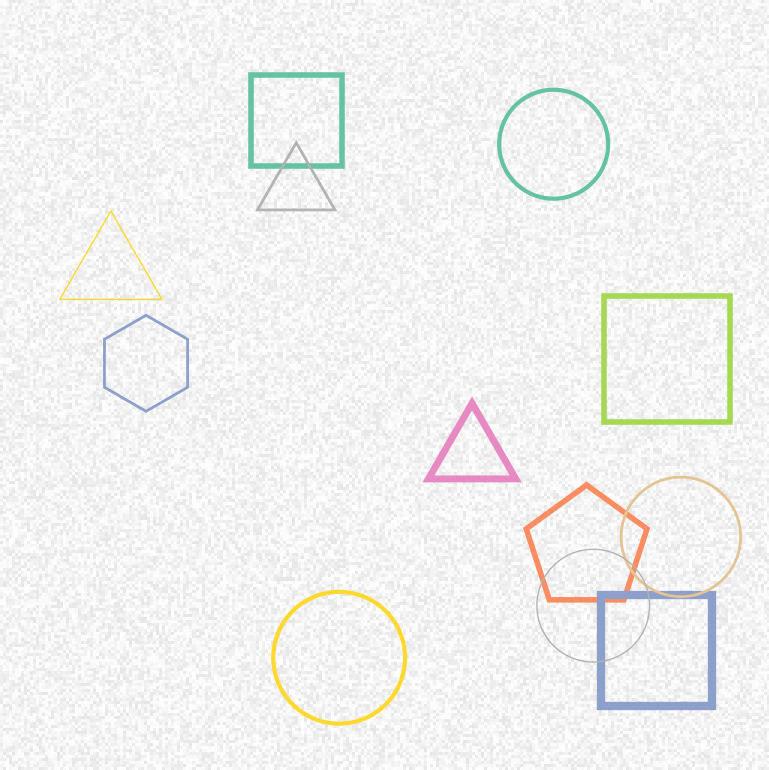[{"shape": "square", "thickness": 2, "radius": 0.3, "center": [0.385, 0.844]}, {"shape": "circle", "thickness": 1.5, "radius": 0.35, "center": [0.719, 0.813]}, {"shape": "pentagon", "thickness": 2, "radius": 0.41, "center": [0.762, 0.288]}, {"shape": "square", "thickness": 3, "radius": 0.36, "center": [0.853, 0.155]}, {"shape": "hexagon", "thickness": 1, "radius": 0.31, "center": [0.19, 0.528]}, {"shape": "triangle", "thickness": 2.5, "radius": 0.33, "center": [0.613, 0.411]}, {"shape": "square", "thickness": 2, "radius": 0.41, "center": [0.866, 0.534]}, {"shape": "triangle", "thickness": 0.5, "radius": 0.38, "center": [0.144, 0.65]}, {"shape": "circle", "thickness": 1.5, "radius": 0.43, "center": [0.44, 0.146]}, {"shape": "circle", "thickness": 1, "radius": 0.39, "center": [0.884, 0.303]}, {"shape": "triangle", "thickness": 1, "radius": 0.29, "center": [0.385, 0.756]}, {"shape": "circle", "thickness": 0.5, "radius": 0.37, "center": [0.77, 0.213]}]